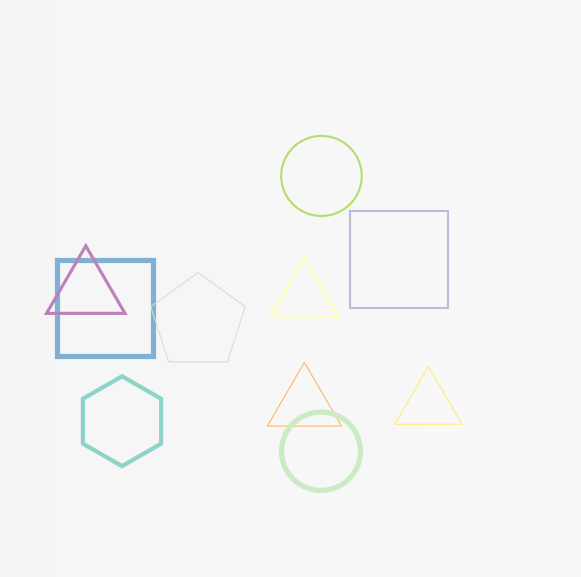[{"shape": "hexagon", "thickness": 2, "radius": 0.39, "center": [0.21, 0.27]}, {"shape": "triangle", "thickness": 1, "radius": 0.34, "center": [0.524, 0.485]}, {"shape": "square", "thickness": 1, "radius": 0.42, "center": [0.686, 0.55]}, {"shape": "square", "thickness": 2.5, "radius": 0.42, "center": [0.18, 0.466]}, {"shape": "triangle", "thickness": 0.5, "radius": 0.37, "center": [0.524, 0.298]}, {"shape": "circle", "thickness": 1, "radius": 0.35, "center": [0.553, 0.694]}, {"shape": "pentagon", "thickness": 0.5, "radius": 0.43, "center": [0.341, 0.442]}, {"shape": "triangle", "thickness": 1.5, "radius": 0.39, "center": [0.148, 0.495]}, {"shape": "circle", "thickness": 2.5, "radius": 0.34, "center": [0.552, 0.218]}, {"shape": "triangle", "thickness": 0.5, "radius": 0.33, "center": [0.737, 0.298]}]